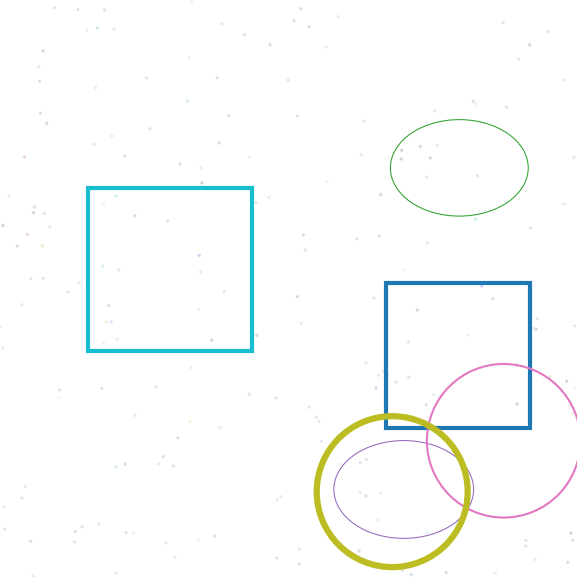[{"shape": "square", "thickness": 2, "radius": 0.63, "center": [0.793, 0.384]}, {"shape": "oval", "thickness": 0.5, "radius": 0.6, "center": [0.795, 0.708]}, {"shape": "oval", "thickness": 0.5, "radius": 0.6, "center": [0.699, 0.152]}, {"shape": "circle", "thickness": 1, "radius": 0.66, "center": [0.872, 0.236]}, {"shape": "circle", "thickness": 3, "radius": 0.65, "center": [0.679, 0.148]}, {"shape": "square", "thickness": 2, "radius": 0.71, "center": [0.294, 0.533]}]